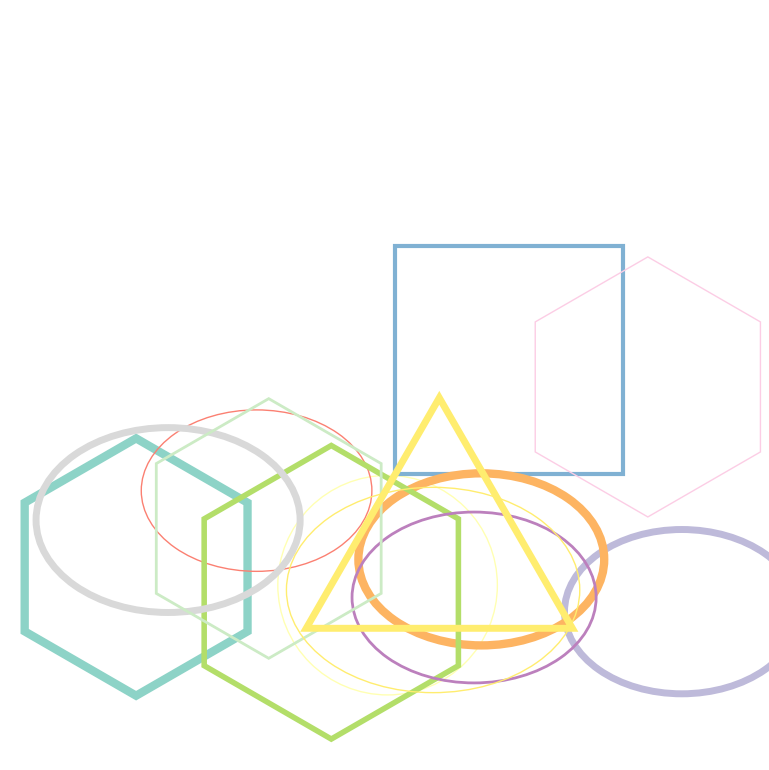[{"shape": "hexagon", "thickness": 3, "radius": 0.84, "center": [0.177, 0.264]}, {"shape": "circle", "thickness": 0.5, "radius": 0.71, "center": [0.503, 0.24]}, {"shape": "oval", "thickness": 2.5, "radius": 0.76, "center": [0.886, 0.206]}, {"shape": "oval", "thickness": 0.5, "radius": 0.75, "center": [0.333, 0.363]}, {"shape": "square", "thickness": 1.5, "radius": 0.74, "center": [0.661, 0.533]}, {"shape": "oval", "thickness": 3, "radius": 0.8, "center": [0.625, 0.274]}, {"shape": "hexagon", "thickness": 2, "radius": 0.95, "center": [0.43, 0.231]}, {"shape": "hexagon", "thickness": 0.5, "radius": 0.84, "center": [0.841, 0.497]}, {"shape": "oval", "thickness": 2.5, "radius": 0.86, "center": [0.218, 0.325]}, {"shape": "oval", "thickness": 1, "radius": 0.79, "center": [0.616, 0.224]}, {"shape": "hexagon", "thickness": 1, "radius": 0.84, "center": [0.349, 0.314]}, {"shape": "triangle", "thickness": 2.5, "radius": 1.0, "center": [0.571, 0.284]}, {"shape": "oval", "thickness": 0.5, "radius": 0.95, "center": [0.562, 0.234]}]